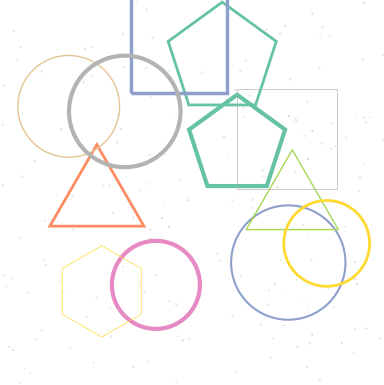[{"shape": "pentagon", "thickness": 2, "radius": 0.74, "center": [0.577, 0.847]}, {"shape": "pentagon", "thickness": 3, "radius": 0.66, "center": [0.616, 0.623]}, {"shape": "triangle", "thickness": 2, "radius": 0.71, "center": [0.252, 0.483]}, {"shape": "circle", "thickness": 1.5, "radius": 0.74, "center": [0.749, 0.318]}, {"shape": "square", "thickness": 2.5, "radius": 0.62, "center": [0.466, 0.884]}, {"shape": "circle", "thickness": 3, "radius": 0.57, "center": [0.405, 0.26]}, {"shape": "triangle", "thickness": 1, "radius": 0.69, "center": [0.759, 0.473]}, {"shape": "hexagon", "thickness": 0.5, "radius": 0.59, "center": [0.264, 0.243]}, {"shape": "circle", "thickness": 2, "radius": 0.56, "center": [0.849, 0.368]}, {"shape": "circle", "thickness": 1, "radius": 0.66, "center": [0.179, 0.724]}, {"shape": "square", "thickness": 0.5, "radius": 0.65, "center": [0.746, 0.64]}, {"shape": "circle", "thickness": 3, "radius": 0.72, "center": [0.324, 0.711]}]